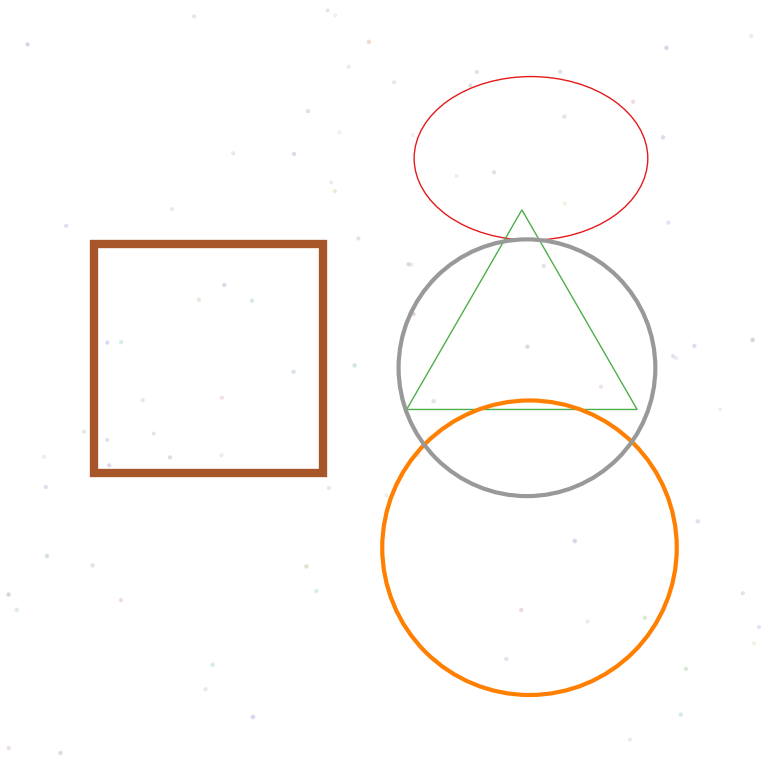[{"shape": "oval", "thickness": 0.5, "radius": 0.76, "center": [0.69, 0.794]}, {"shape": "triangle", "thickness": 0.5, "radius": 0.86, "center": [0.678, 0.555]}, {"shape": "circle", "thickness": 1.5, "radius": 0.96, "center": [0.688, 0.289]}, {"shape": "square", "thickness": 3, "radius": 0.74, "center": [0.271, 0.534]}, {"shape": "circle", "thickness": 1.5, "radius": 0.83, "center": [0.684, 0.522]}]